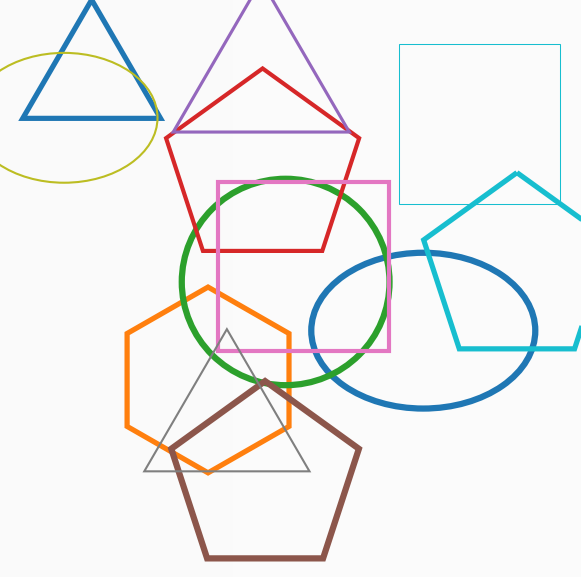[{"shape": "triangle", "thickness": 2.5, "radius": 0.68, "center": [0.158, 0.863]}, {"shape": "oval", "thickness": 3, "radius": 0.96, "center": [0.728, 0.427]}, {"shape": "hexagon", "thickness": 2.5, "radius": 0.8, "center": [0.358, 0.341]}, {"shape": "circle", "thickness": 3, "radius": 0.89, "center": [0.491, 0.511]}, {"shape": "pentagon", "thickness": 2, "radius": 0.87, "center": [0.452, 0.706]}, {"shape": "triangle", "thickness": 1.5, "radius": 0.87, "center": [0.449, 0.858]}, {"shape": "pentagon", "thickness": 3, "radius": 0.85, "center": [0.456, 0.17]}, {"shape": "square", "thickness": 2, "radius": 0.73, "center": [0.523, 0.538]}, {"shape": "triangle", "thickness": 1, "radius": 0.82, "center": [0.39, 0.265]}, {"shape": "oval", "thickness": 1, "radius": 0.8, "center": [0.11, 0.795]}, {"shape": "square", "thickness": 0.5, "radius": 0.7, "center": [0.825, 0.784]}, {"shape": "pentagon", "thickness": 2.5, "radius": 0.84, "center": [0.889, 0.532]}]